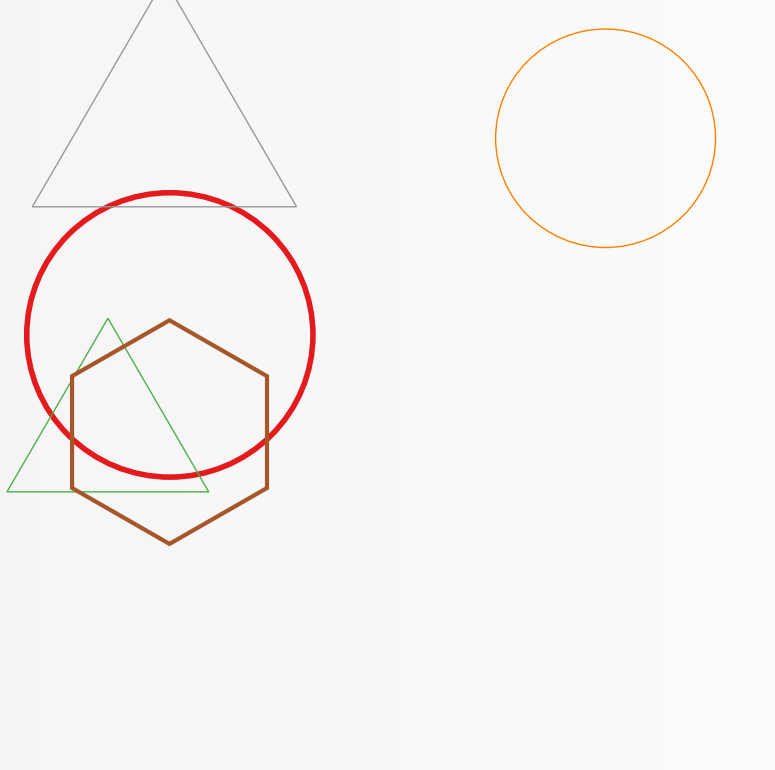[{"shape": "circle", "thickness": 2, "radius": 0.92, "center": [0.219, 0.565]}, {"shape": "triangle", "thickness": 0.5, "radius": 0.75, "center": [0.139, 0.436]}, {"shape": "circle", "thickness": 0.5, "radius": 0.71, "center": [0.781, 0.82]}, {"shape": "hexagon", "thickness": 1.5, "radius": 0.73, "center": [0.219, 0.439]}, {"shape": "triangle", "thickness": 0.5, "radius": 0.98, "center": [0.212, 0.83]}]